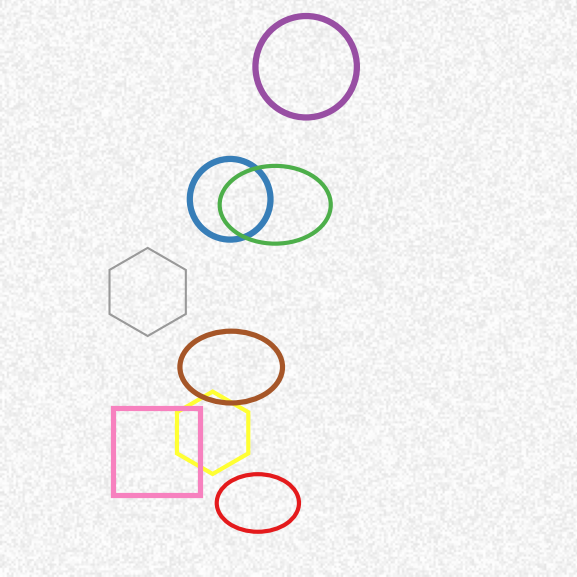[{"shape": "oval", "thickness": 2, "radius": 0.36, "center": [0.447, 0.128]}, {"shape": "circle", "thickness": 3, "radius": 0.35, "center": [0.399, 0.654]}, {"shape": "oval", "thickness": 2, "radius": 0.48, "center": [0.477, 0.645]}, {"shape": "circle", "thickness": 3, "radius": 0.44, "center": [0.53, 0.884]}, {"shape": "hexagon", "thickness": 2, "radius": 0.36, "center": [0.368, 0.25]}, {"shape": "oval", "thickness": 2.5, "radius": 0.44, "center": [0.4, 0.363]}, {"shape": "square", "thickness": 2.5, "radius": 0.38, "center": [0.271, 0.217]}, {"shape": "hexagon", "thickness": 1, "radius": 0.38, "center": [0.256, 0.494]}]